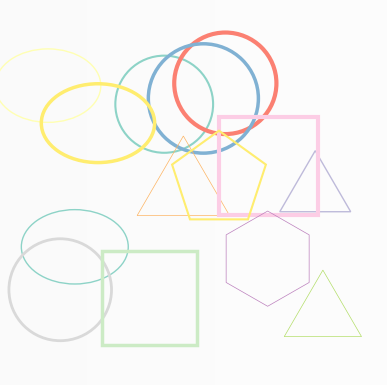[{"shape": "circle", "thickness": 1.5, "radius": 0.63, "center": [0.424, 0.729]}, {"shape": "oval", "thickness": 1, "radius": 0.69, "center": [0.193, 0.359]}, {"shape": "oval", "thickness": 1, "radius": 0.68, "center": [0.124, 0.778]}, {"shape": "triangle", "thickness": 1, "radius": 0.53, "center": [0.814, 0.503]}, {"shape": "circle", "thickness": 3, "radius": 0.66, "center": [0.581, 0.784]}, {"shape": "circle", "thickness": 2.5, "radius": 0.71, "center": [0.525, 0.744]}, {"shape": "triangle", "thickness": 0.5, "radius": 0.69, "center": [0.473, 0.509]}, {"shape": "triangle", "thickness": 0.5, "radius": 0.58, "center": [0.833, 0.183]}, {"shape": "square", "thickness": 3, "radius": 0.64, "center": [0.693, 0.568]}, {"shape": "circle", "thickness": 2, "radius": 0.66, "center": [0.155, 0.247]}, {"shape": "hexagon", "thickness": 0.5, "radius": 0.62, "center": [0.691, 0.328]}, {"shape": "square", "thickness": 2.5, "radius": 0.61, "center": [0.386, 0.225]}, {"shape": "oval", "thickness": 2.5, "radius": 0.73, "center": [0.253, 0.68]}, {"shape": "pentagon", "thickness": 1.5, "radius": 0.64, "center": [0.565, 0.533]}]